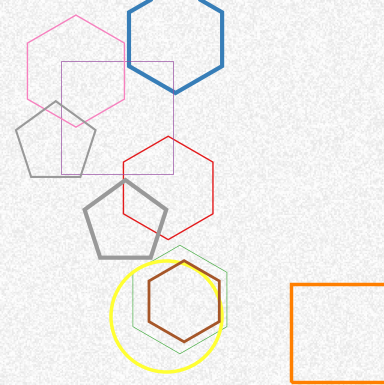[{"shape": "hexagon", "thickness": 1, "radius": 0.67, "center": [0.437, 0.512]}, {"shape": "hexagon", "thickness": 3, "radius": 0.7, "center": [0.456, 0.898]}, {"shape": "hexagon", "thickness": 0.5, "radius": 0.71, "center": [0.467, 0.222]}, {"shape": "square", "thickness": 0.5, "radius": 0.73, "center": [0.303, 0.695]}, {"shape": "square", "thickness": 2.5, "radius": 0.64, "center": [0.882, 0.136]}, {"shape": "circle", "thickness": 2.5, "radius": 0.72, "center": [0.432, 0.178]}, {"shape": "hexagon", "thickness": 2, "radius": 0.53, "center": [0.478, 0.217]}, {"shape": "hexagon", "thickness": 1, "radius": 0.73, "center": [0.197, 0.815]}, {"shape": "pentagon", "thickness": 1.5, "radius": 0.54, "center": [0.145, 0.628]}, {"shape": "pentagon", "thickness": 3, "radius": 0.56, "center": [0.326, 0.421]}]